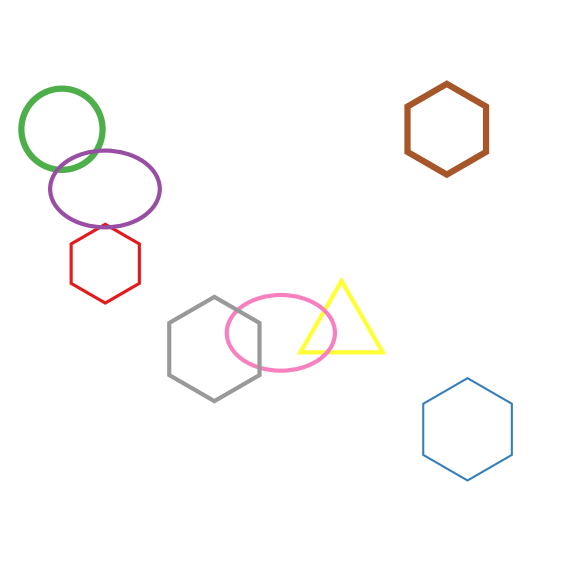[{"shape": "hexagon", "thickness": 1.5, "radius": 0.34, "center": [0.182, 0.543]}, {"shape": "hexagon", "thickness": 1, "radius": 0.44, "center": [0.81, 0.256]}, {"shape": "circle", "thickness": 3, "radius": 0.35, "center": [0.107, 0.775]}, {"shape": "oval", "thickness": 2, "radius": 0.47, "center": [0.182, 0.672]}, {"shape": "triangle", "thickness": 2, "radius": 0.41, "center": [0.591, 0.43]}, {"shape": "hexagon", "thickness": 3, "radius": 0.39, "center": [0.774, 0.775]}, {"shape": "oval", "thickness": 2, "radius": 0.47, "center": [0.486, 0.423]}, {"shape": "hexagon", "thickness": 2, "radius": 0.45, "center": [0.371, 0.395]}]